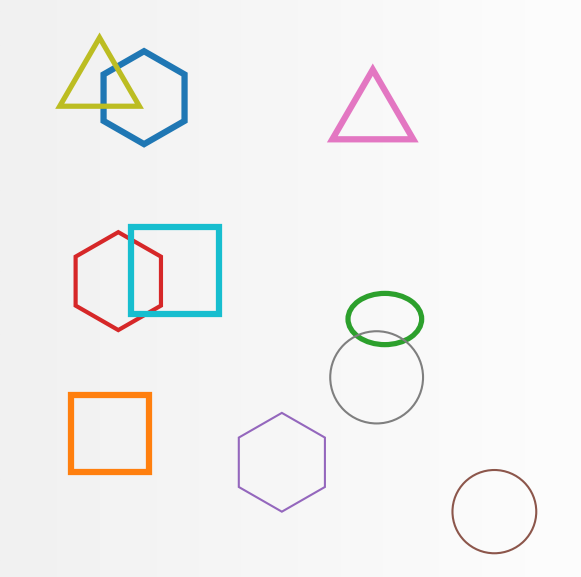[{"shape": "hexagon", "thickness": 3, "radius": 0.4, "center": [0.248, 0.83]}, {"shape": "square", "thickness": 3, "radius": 0.33, "center": [0.19, 0.248]}, {"shape": "oval", "thickness": 2.5, "radius": 0.32, "center": [0.662, 0.447]}, {"shape": "hexagon", "thickness": 2, "radius": 0.42, "center": [0.204, 0.512]}, {"shape": "hexagon", "thickness": 1, "radius": 0.43, "center": [0.485, 0.199]}, {"shape": "circle", "thickness": 1, "radius": 0.36, "center": [0.851, 0.113]}, {"shape": "triangle", "thickness": 3, "radius": 0.4, "center": [0.641, 0.798]}, {"shape": "circle", "thickness": 1, "radius": 0.4, "center": [0.648, 0.346]}, {"shape": "triangle", "thickness": 2.5, "radius": 0.4, "center": [0.171, 0.855]}, {"shape": "square", "thickness": 3, "radius": 0.37, "center": [0.301, 0.531]}]